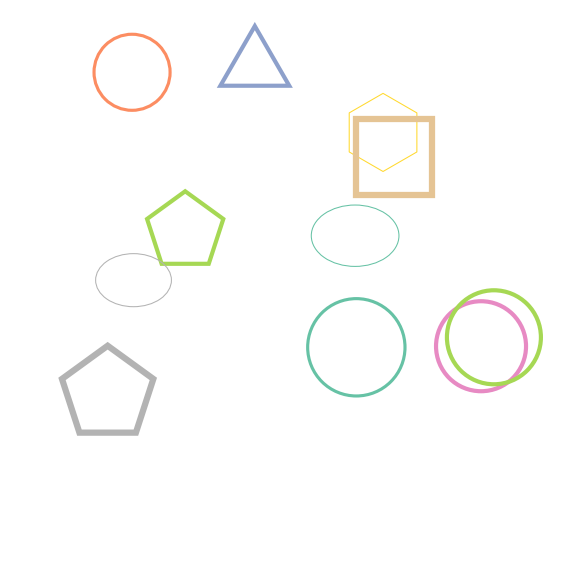[{"shape": "oval", "thickness": 0.5, "radius": 0.38, "center": [0.615, 0.591]}, {"shape": "circle", "thickness": 1.5, "radius": 0.42, "center": [0.617, 0.398]}, {"shape": "circle", "thickness": 1.5, "radius": 0.33, "center": [0.229, 0.874]}, {"shape": "triangle", "thickness": 2, "radius": 0.34, "center": [0.441, 0.885]}, {"shape": "circle", "thickness": 2, "radius": 0.39, "center": [0.833, 0.4]}, {"shape": "circle", "thickness": 2, "radius": 0.41, "center": [0.855, 0.415]}, {"shape": "pentagon", "thickness": 2, "radius": 0.35, "center": [0.321, 0.599]}, {"shape": "hexagon", "thickness": 0.5, "radius": 0.34, "center": [0.663, 0.77]}, {"shape": "square", "thickness": 3, "radius": 0.33, "center": [0.683, 0.727]}, {"shape": "oval", "thickness": 0.5, "radius": 0.33, "center": [0.231, 0.514]}, {"shape": "pentagon", "thickness": 3, "radius": 0.42, "center": [0.186, 0.317]}]